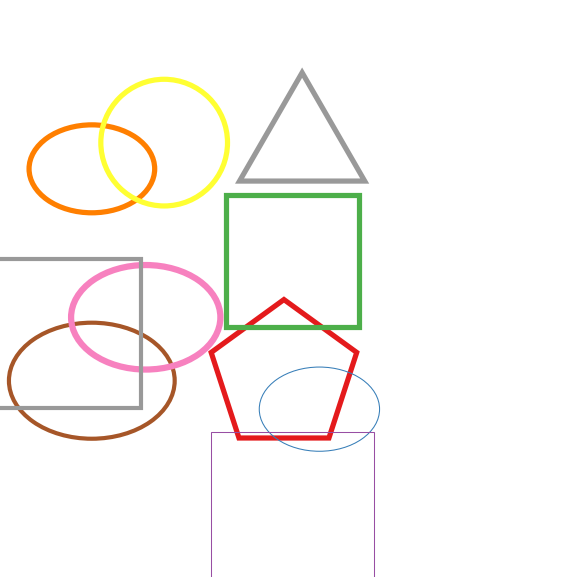[{"shape": "pentagon", "thickness": 2.5, "radius": 0.66, "center": [0.492, 0.348]}, {"shape": "oval", "thickness": 0.5, "radius": 0.52, "center": [0.553, 0.291]}, {"shape": "square", "thickness": 2.5, "radius": 0.57, "center": [0.507, 0.548]}, {"shape": "square", "thickness": 0.5, "radius": 0.71, "center": [0.506, 0.11]}, {"shape": "oval", "thickness": 2.5, "radius": 0.54, "center": [0.159, 0.707]}, {"shape": "circle", "thickness": 2.5, "radius": 0.55, "center": [0.284, 0.752]}, {"shape": "oval", "thickness": 2, "radius": 0.72, "center": [0.159, 0.34]}, {"shape": "oval", "thickness": 3, "radius": 0.65, "center": [0.252, 0.45]}, {"shape": "square", "thickness": 2, "radius": 0.64, "center": [0.116, 0.422]}, {"shape": "triangle", "thickness": 2.5, "radius": 0.63, "center": [0.523, 0.748]}]